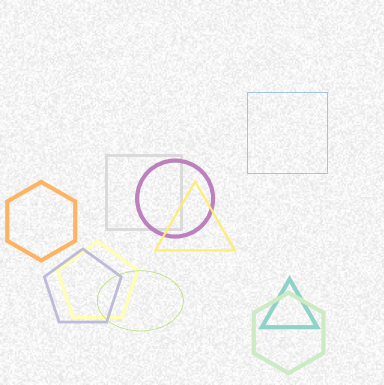[{"shape": "triangle", "thickness": 3, "radius": 0.42, "center": [0.752, 0.192]}, {"shape": "pentagon", "thickness": 2.5, "radius": 0.55, "center": [0.254, 0.264]}, {"shape": "pentagon", "thickness": 2, "radius": 0.53, "center": [0.215, 0.249]}, {"shape": "square", "thickness": 0.5, "radius": 0.52, "center": [0.746, 0.656]}, {"shape": "hexagon", "thickness": 3, "radius": 0.51, "center": [0.107, 0.425]}, {"shape": "oval", "thickness": 0.5, "radius": 0.56, "center": [0.364, 0.219]}, {"shape": "square", "thickness": 2, "radius": 0.48, "center": [0.373, 0.501]}, {"shape": "circle", "thickness": 3, "radius": 0.49, "center": [0.455, 0.484]}, {"shape": "hexagon", "thickness": 3, "radius": 0.52, "center": [0.75, 0.135]}, {"shape": "triangle", "thickness": 1.5, "radius": 0.6, "center": [0.507, 0.409]}]